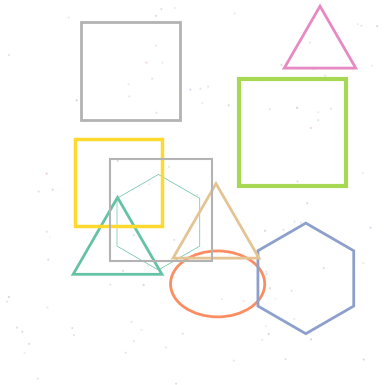[{"shape": "triangle", "thickness": 2, "radius": 0.67, "center": [0.305, 0.354]}, {"shape": "hexagon", "thickness": 0.5, "radius": 0.62, "center": [0.411, 0.423]}, {"shape": "oval", "thickness": 2, "radius": 0.61, "center": [0.565, 0.263]}, {"shape": "hexagon", "thickness": 2, "radius": 0.72, "center": [0.794, 0.277]}, {"shape": "triangle", "thickness": 2, "radius": 0.54, "center": [0.831, 0.877]}, {"shape": "square", "thickness": 3, "radius": 0.7, "center": [0.759, 0.655]}, {"shape": "square", "thickness": 2.5, "radius": 0.56, "center": [0.308, 0.527]}, {"shape": "triangle", "thickness": 2, "radius": 0.64, "center": [0.561, 0.394]}, {"shape": "square", "thickness": 1.5, "radius": 0.66, "center": [0.418, 0.453]}, {"shape": "square", "thickness": 2, "radius": 0.64, "center": [0.34, 0.815]}]